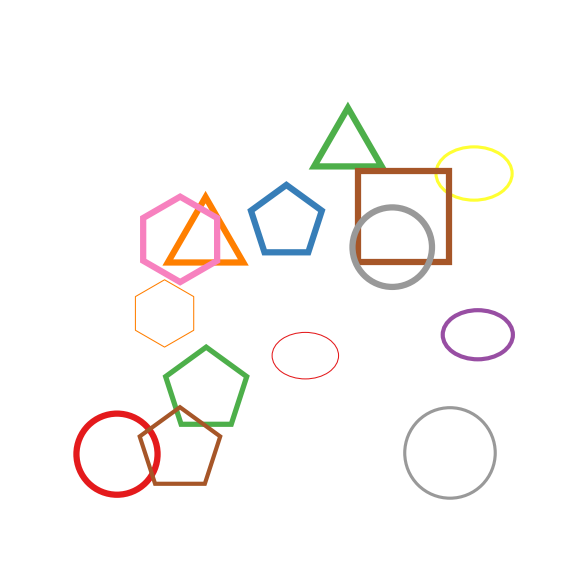[{"shape": "oval", "thickness": 0.5, "radius": 0.29, "center": [0.529, 0.383]}, {"shape": "circle", "thickness": 3, "radius": 0.35, "center": [0.203, 0.213]}, {"shape": "pentagon", "thickness": 3, "radius": 0.32, "center": [0.496, 0.614]}, {"shape": "pentagon", "thickness": 2.5, "radius": 0.37, "center": [0.357, 0.324]}, {"shape": "triangle", "thickness": 3, "radius": 0.34, "center": [0.602, 0.745]}, {"shape": "oval", "thickness": 2, "radius": 0.3, "center": [0.827, 0.419]}, {"shape": "triangle", "thickness": 3, "radius": 0.38, "center": [0.356, 0.582]}, {"shape": "hexagon", "thickness": 0.5, "radius": 0.29, "center": [0.285, 0.456]}, {"shape": "oval", "thickness": 1.5, "radius": 0.33, "center": [0.821, 0.699]}, {"shape": "pentagon", "thickness": 2, "radius": 0.37, "center": [0.312, 0.221]}, {"shape": "square", "thickness": 3, "radius": 0.39, "center": [0.699, 0.624]}, {"shape": "hexagon", "thickness": 3, "radius": 0.37, "center": [0.312, 0.585]}, {"shape": "circle", "thickness": 1.5, "radius": 0.39, "center": [0.779, 0.215]}, {"shape": "circle", "thickness": 3, "radius": 0.34, "center": [0.679, 0.571]}]